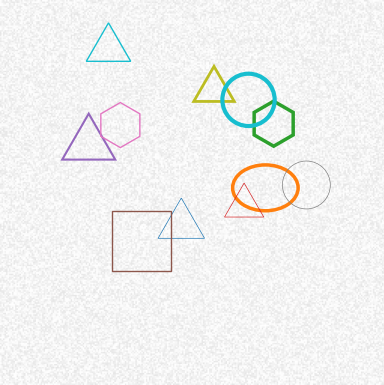[{"shape": "triangle", "thickness": 0.5, "radius": 0.35, "center": [0.471, 0.416]}, {"shape": "oval", "thickness": 2.5, "radius": 0.43, "center": [0.689, 0.512]}, {"shape": "hexagon", "thickness": 2.5, "radius": 0.29, "center": [0.711, 0.679]}, {"shape": "triangle", "thickness": 0.5, "radius": 0.29, "center": [0.634, 0.466]}, {"shape": "triangle", "thickness": 1.5, "radius": 0.4, "center": [0.23, 0.625]}, {"shape": "square", "thickness": 1, "radius": 0.39, "center": [0.367, 0.374]}, {"shape": "hexagon", "thickness": 1, "radius": 0.29, "center": [0.313, 0.675]}, {"shape": "circle", "thickness": 0.5, "radius": 0.31, "center": [0.796, 0.52]}, {"shape": "triangle", "thickness": 2, "radius": 0.3, "center": [0.556, 0.767]}, {"shape": "triangle", "thickness": 1, "radius": 0.33, "center": [0.282, 0.874]}, {"shape": "circle", "thickness": 3, "radius": 0.34, "center": [0.645, 0.741]}]